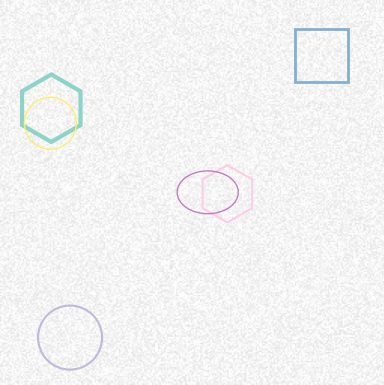[{"shape": "hexagon", "thickness": 3, "radius": 0.44, "center": [0.133, 0.719]}, {"shape": "circle", "thickness": 1.5, "radius": 0.42, "center": [0.182, 0.123]}, {"shape": "square", "thickness": 2, "radius": 0.35, "center": [0.836, 0.855]}, {"shape": "hexagon", "thickness": 1.5, "radius": 0.37, "center": [0.591, 0.497]}, {"shape": "oval", "thickness": 1, "radius": 0.4, "center": [0.54, 0.5]}, {"shape": "circle", "thickness": 1, "radius": 0.34, "center": [0.131, 0.68]}]